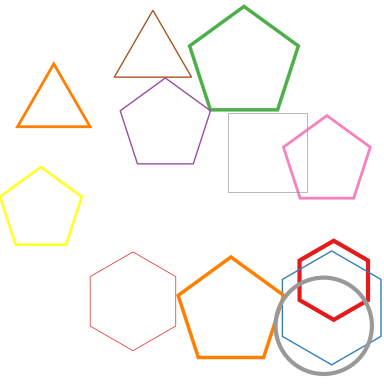[{"shape": "hexagon", "thickness": 3, "radius": 0.51, "center": [0.867, 0.272]}, {"shape": "hexagon", "thickness": 0.5, "radius": 0.64, "center": [0.345, 0.217]}, {"shape": "hexagon", "thickness": 1, "radius": 0.74, "center": [0.862, 0.2]}, {"shape": "pentagon", "thickness": 2.5, "radius": 0.74, "center": [0.634, 0.835]}, {"shape": "pentagon", "thickness": 1, "radius": 0.62, "center": [0.43, 0.674]}, {"shape": "triangle", "thickness": 2, "radius": 0.54, "center": [0.14, 0.725]}, {"shape": "pentagon", "thickness": 2.5, "radius": 0.72, "center": [0.6, 0.188]}, {"shape": "pentagon", "thickness": 2, "radius": 0.56, "center": [0.106, 0.455]}, {"shape": "triangle", "thickness": 1, "radius": 0.58, "center": [0.397, 0.858]}, {"shape": "pentagon", "thickness": 2, "radius": 0.59, "center": [0.849, 0.581]}, {"shape": "circle", "thickness": 3, "radius": 0.63, "center": [0.841, 0.154]}, {"shape": "square", "thickness": 0.5, "radius": 0.51, "center": [0.695, 0.603]}]